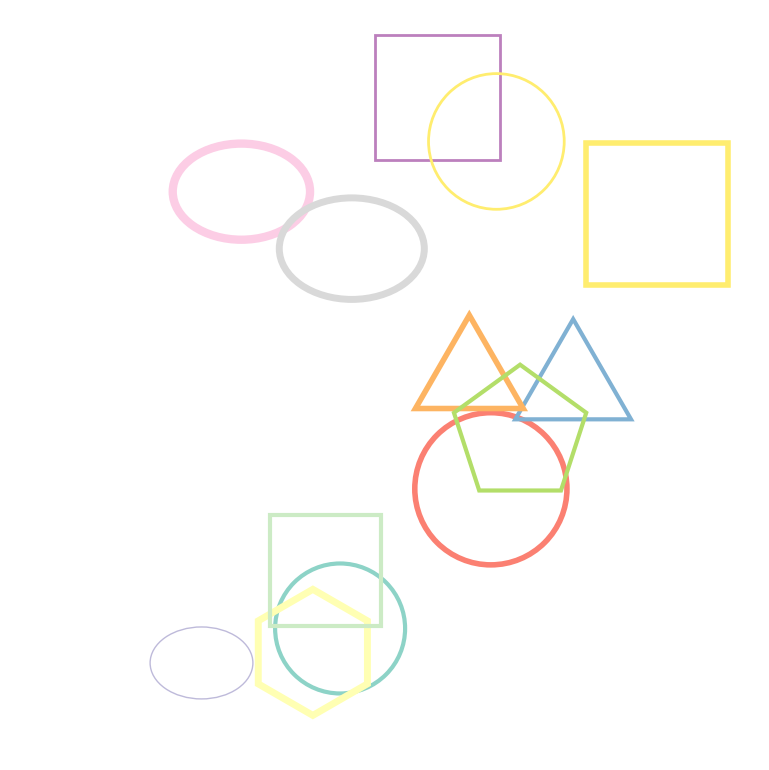[{"shape": "circle", "thickness": 1.5, "radius": 0.42, "center": [0.442, 0.184]}, {"shape": "hexagon", "thickness": 2.5, "radius": 0.41, "center": [0.406, 0.153]}, {"shape": "oval", "thickness": 0.5, "radius": 0.33, "center": [0.262, 0.139]}, {"shape": "circle", "thickness": 2, "radius": 0.49, "center": [0.637, 0.365]}, {"shape": "triangle", "thickness": 1.5, "radius": 0.43, "center": [0.744, 0.499]}, {"shape": "triangle", "thickness": 2, "radius": 0.4, "center": [0.61, 0.51]}, {"shape": "pentagon", "thickness": 1.5, "radius": 0.45, "center": [0.675, 0.436]}, {"shape": "oval", "thickness": 3, "radius": 0.45, "center": [0.313, 0.751]}, {"shape": "oval", "thickness": 2.5, "radius": 0.47, "center": [0.457, 0.677]}, {"shape": "square", "thickness": 1, "radius": 0.41, "center": [0.569, 0.873]}, {"shape": "square", "thickness": 1.5, "radius": 0.36, "center": [0.423, 0.259]}, {"shape": "circle", "thickness": 1, "radius": 0.44, "center": [0.645, 0.816]}, {"shape": "square", "thickness": 2, "radius": 0.46, "center": [0.853, 0.722]}]